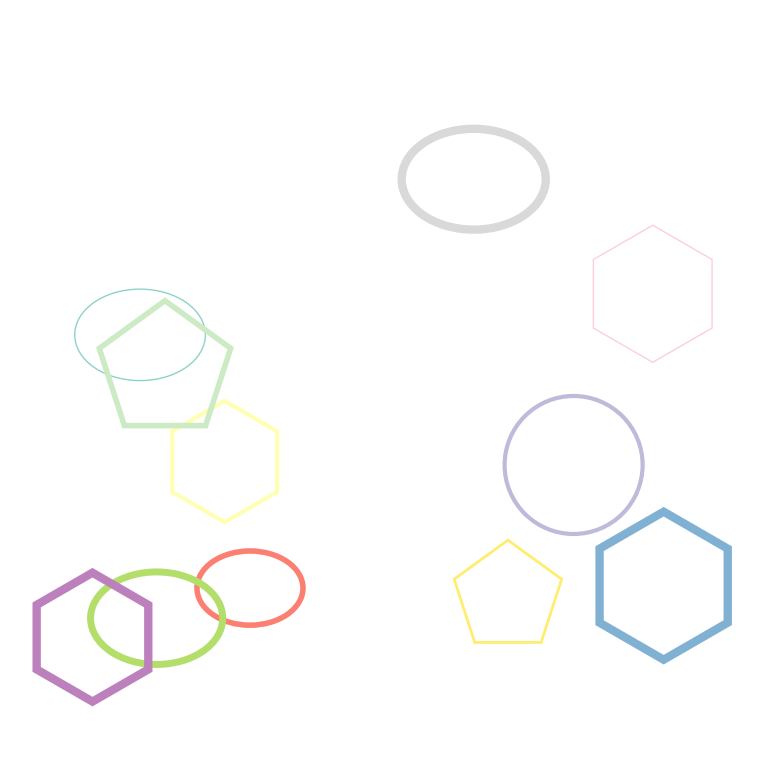[{"shape": "oval", "thickness": 0.5, "radius": 0.42, "center": [0.182, 0.565]}, {"shape": "hexagon", "thickness": 1.5, "radius": 0.39, "center": [0.292, 0.401]}, {"shape": "circle", "thickness": 1.5, "radius": 0.45, "center": [0.745, 0.396]}, {"shape": "oval", "thickness": 2, "radius": 0.34, "center": [0.325, 0.236]}, {"shape": "hexagon", "thickness": 3, "radius": 0.48, "center": [0.862, 0.239]}, {"shape": "oval", "thickness": 2.5, "radius": 0.43, "center": [0.203, 0.197]}, {"shape": "hexagon", "thickness": 0.5, "radius": 0.44, "center": [0.848, 0.618]}, {"shape": "oval", "thickness": 3, "radius": 0.47, "center": [0.615, 0.767]}, {"shape": "hexagon", "thickness": 3, "radius": 0.42, "center": [0.12, 0.173]}, {"shape": "pentagon", "thickness": 2, "radius": 0.45, "center": [0.214, 0.52]}, {"shape": "pentagon", "thickness": 1, "radius": 0.37, "center": [0.66, 0.225]}]